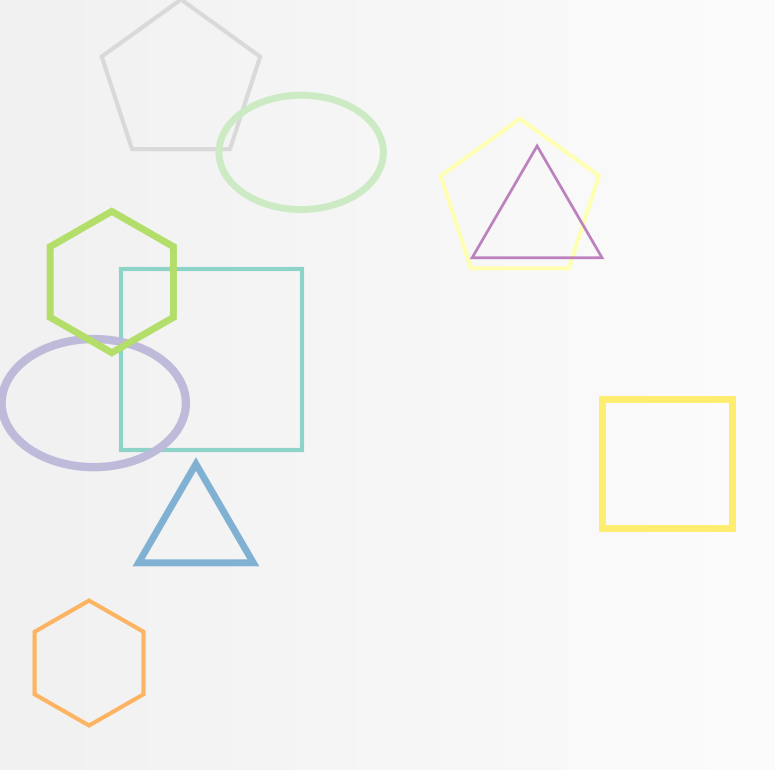[{"shape": "square", "thickness": 1.5, "radius": 0.59, "center": [0.273, 0.533]}, {"shape": "pentagon", "thickness": 1.5, "radius": 0.54, "center": [0.671, 0.738]}, {"shape": "oval", "thickness": 3, "radius": 0.59, "center": [0.121, 0.477]}, {"shape": "triangle", "thickness": 2.5, "radius": 0.43, "center": [0.253, 0.312]}, {"shape": "hexagon", "thickness": 1.5, "radius": 0.41, "center": [0.115, 0.139]}, {"shape": "hexagon", "thickness": 2.5, "radius": 0.46, "center": [0.144, 0.634]}, {"shape": "pentagon", "thickness": 1.5, "radius": 0.54, "center": [0.233, 0.893]}, {"shape": "triangle", "thickness": 1, "radius": 0.48, "center": [0.693, 0.714]}, {"shape": "oval", "thickness": 2.5, "radius": 0.53, "center": [0.389, 0.802]}, {"shape": "square", "thickness": 2.5, "radius": 0.42, "center": [0.861, 0.399]}]